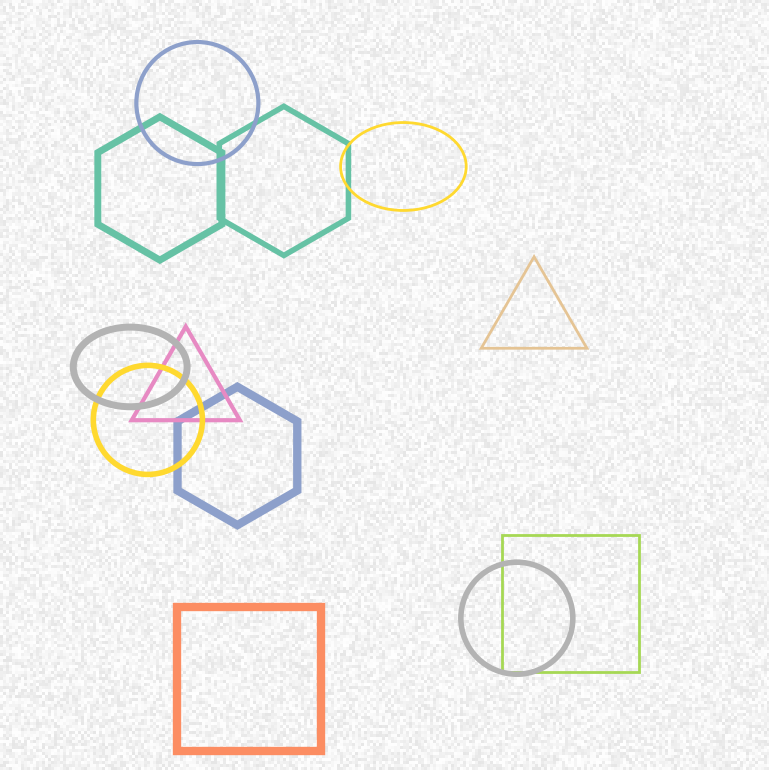[{"shape": "hexagon", "thickness": 2.5, "radius": 0.47, "center": [0.208, 0.755]}, {"shape": "hexagon", "thickness": 2, "radius": 0.48, "center": [0.369, 0.765]}, {"shape": "square", "thickness": 3, "radius": 0.47, "center": [0.323, 0.118]}, {"shape": "circle", "thickness": 1.5, "radius": 0.4, "center": [0.256, 0.866]}, {"shape": "hexagon", "thickness": 3, "radius": 0.45, "center": [0.308, 0.408]}, {"shape": "triangle", "thickness": 1.5, "radius": 0.41, "center": [0.241, 0.495]}, {"shape": "square", "thickness": 1, "radius": 0.44, "center": [0.741, 0.216]}, {"shape": "circle", "thickness": 2, "radius": 0.35, "center": [0.192, 0.455]}, {"shape": "oval", "thickness": 1, "radius": 0.41, "center": [0.524, 0.784]}, {"shape": "triangle", "thickness": 1, "radius": 0.4, "center": [0.694, 0.587]}, {"shape": "circle", "thickness": 2, "radius": 0.36, "center": [0.671, 0.197]}, {"shape": "oval", "thickness": 2.5, "radius": 0.37, "center": [0.169, 0.523]}]